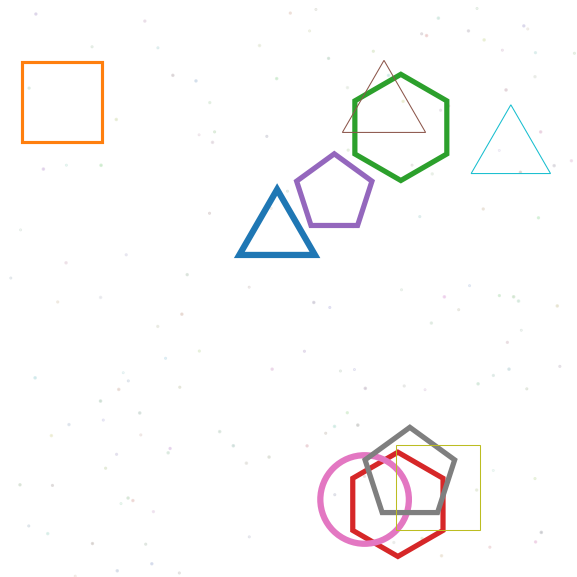[{"shape": "triangle", "thickness": 3, "radius": 0.38, "center": [0.48, 0.595]}, {"shape": "square", "thickness": 1.5, "radius": 0.35, "center": [0.108, 0.823]}, {"shape": "hexagon", "thickness": 2.5, "radius": 0.46, "center": [0.694, 0.778]}, {"shape": "hexagon", "thickness": 2.5, "radius": 0.45, "center": [0.689, 0.126]}, {"shape": "pentagon", "thickness": 2.5, "radius": 0.34, "center": [0.579, 0.664]}, {"shape": "triangle", "thickness": 0.5, "radius": 0.42, "center": [0.665, 0.811]}, {"shape": "circle", "thickness": 3, "radius": 0.38, "center": [0.631, 0.134]}, {"shape": "pentagon", "thickness": 2.5, "radius": 0.41, "center": [0.71, 0.178]}, {"shape": "square", "thickness": 0.5, "radius": 0.37, "center": [0.758, 0.155]}, {"shape": "triangle", "thickness": 0.5, "radius": 0.4, "center": [0.885, 0.738]}]